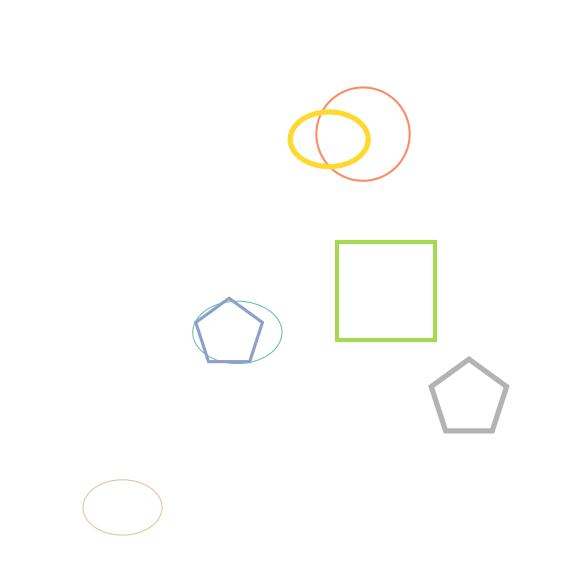[{"shape": "oval", "thickness": 0.5, "radius": 0.39, "center": [0.411, 0.424]}, {"shape": "circle", "thickness": 1, "radius": 0.4, "center": [0.629, 0.767]}, {"shape": "pentagon", "thickness": 1.5, "radius": 0.3, "center": [0.397, 0.422]}, {"shape": "square", "thickness": 2, "radius": 0.42, "center": [0.668, 0.496]}, {"shape": "oval", "thickness": 2.5, "radius": 0.34, "center": [0.57, 0.758]}, {"shape": "oval", "thickness": 0.5, "radius": 0.34, "center": [0.212, 0.12]}, {"shape": "pentagon", "thickness": 2.5, "radius": 0.34, "center": [0.812, 0.309]}]